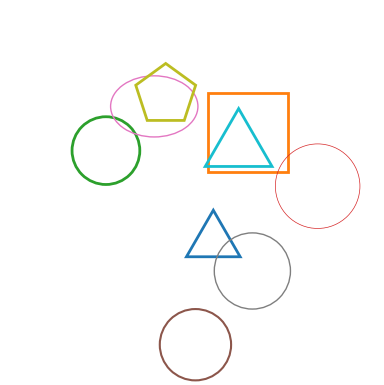[{"shape": "triangle", "thickness": 2, "radius": 0.4, "center": [0.554, 0.373]}, {"shape": "square", "thickness": 2, "radius": 0.52, "center": [0.644, 0.656]}, {"shape": "circle", "thickness": 2, "radius": 0.44, "center": [0.275, 0.609]}, {"shape": "circle", "thickness": 0.5, "radius": 0.55, "center": [0.825, 0.516]}, {"shape": "circle", "thickness": 1.5, "radius": 0.46, "center": [0.508, 0.105]}, {"shape": "oval", "thickness": 1, "radius": 0.57, "center": [0.401, 0.724]}, {"shape": "circle", "thickness": 1, "radius": 0.49, "center": [0.656, 0.296]}, {"shape": "pentagon", "thickness": 2, "radius": 0.41, "center": [0.43, 0.753]}, {"shape": "triangle", "thickness": 2, "radius": 0.5, "center": [0.62, 0.618]}]